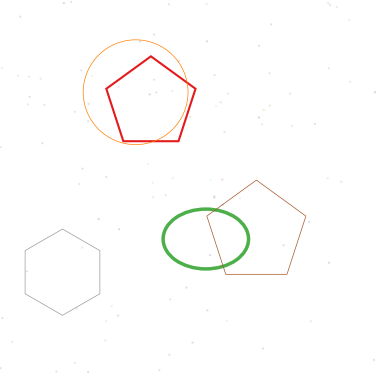[{"shape": "pentagon", "thickness": 1.5, "radius": 0.61, "center": [0.392, 0.732]}, {"shape": "oval", "thickness": 2.5, "radius": 0.55, "center": [0.535, 0.379]}, {"shape": "circle", "thickness": 0.5, "radius": 0.68, "center": [0.352, 0.76]}, {"shape": "pentagon", "thickness": 0.5, "radius": 0.68, "center": [0.666, 0.397]}, {"shape": "hexagon", "thickness": 0.5, "radius": 0.56, "center": [0.162, 0.293]}]